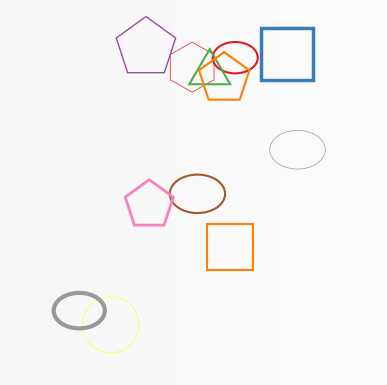[{"shape": "hexagon", "thickness": 0.5, "radius": 0.33, "center": [0.496, 0.826]}, {"shape": "oval", "thickness": 1.5, "radius": 0.29, "center": [0.607, 0.85]}, {"shape": "square", "thickness": 2.5, "radius": 0.34, "center": [0.74, 0.861]}, {"shape": "triangle", "thickness": 1.5, "radius": 0.3, "center": [0.541, 0.812]}, {"shape": "pentagon", "thickness": 1, "radius": 0.4, "center": [0.377, 0.876]}, {"shape": "pentagon", "thickness": 1.5, "radius": 0.34, "center": [0.579, 0.796]}, {"shape": "square", "thickness": 1.5, "radius": 0.3, "center": [0.593, 0.358]}, {"shape": "circle", "thickness": 0.5, "radius": 0.36, "center": [0.286, 0.156]}, {"shape": "oval", "thickness": 1.5, "radius": 0.36, "center": [0.51, 0.497]}, {"shape": "pentagon", "thickness": 2, "radius": 0.33, "center": [0.385, 0.468]}, {"shape": "oval", "thickness": 3, "radius": 0.33, "center": [0.205, 0.193]}, {"shape": "oval", "thickness": 0.5, "radius": 0.36, "center": [0.768, 0.611]}]